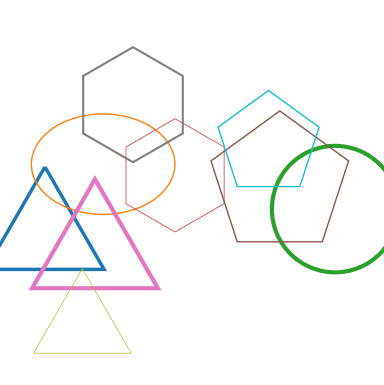[{"shape": "triangle", "thickness": 2.5, "radius": 0.89, "center": [0.117, 0.389]}, {"shape": "oval", "thickness": 1, "radius": 0.93, "center": [0.268, 0.574]}, {"shape": "circle", "thickness": 3, "radius": 0.82, "center": [0.87, 0.457]}, {"shape": "hexagon", "thickness": 0.5, "radius": 0.74, "center": [0.455, 0.545]}, {"shape": "pentagon", "thickness": 1, "radius": 0.94, "center": [0.727, 0.524]}, {"shape": "triangle", "thickness": 3, "radius": 0.94, "center": [0.247, 0.346]}, {"shape": "hexagon", "thickness": 1.5, "radius": 0.75, "center": [0.345, 0.728]}, {"shape": "triangle", "thickness": 0.5, "radius": 0.73, "center": [0.214, 0.156]}, {"shape": "pentagon", "thickness": 1, "radius": 0.69, "center": [0.697, 0.627]}]